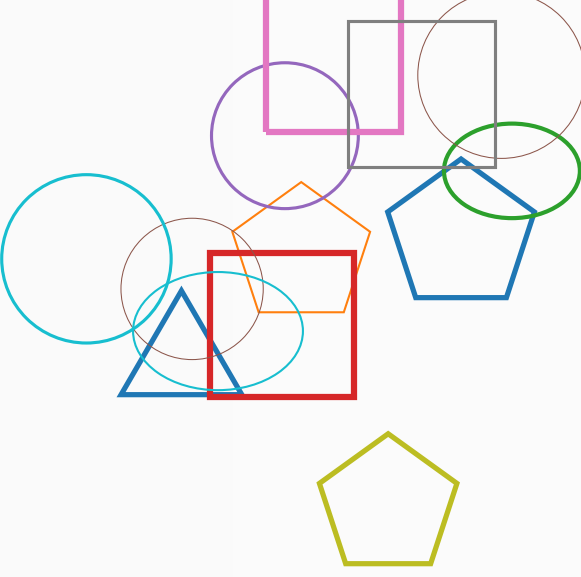[{"shape": "triangle", "thickness": 2.5, "radius": 0.6, "center": [0.312, 0.376]}, {"shape": "pentagon", "thickness": 2.5, "radius": 0.66, "center": [0.793, 0.591]}, {"shape": "pentagon", "thickness": 1, "radius": 0.62, "center": [0.518, 0.559]}, {"shape": "oval", "thickness": 2, "radius": 0.58, "center": [0.881, 0.703]}, {"shape": "square", "thickness": 3, "radius": 0.62, "center": [0.485, 0.436]}, {"shape": "circle", "thickness": 1.5, "radius": 0.63, "center": [0.49, 0.764]}, {"shape": "circle", "thickness": 0.5, "radius": 0.61, "center": [0.33, 0.499]}, {"shape": "circle", "thickness": 0.5, "radius": 0.72, "center": [0.863, 0.869]}, {"shape": "square", "thickness": 3, "radius": 0.58, "center": [0.574, 0.886]}, {"shape": "square", "thickness": 1.5, "radius": 0.63, "center": [0.725, 0.837]}, {"shape": "pentagon", "thickness": 2.5, "radius": 0.62, "center": [0.668, 0.124]}, {"shape": "oval", "thickness": 1, "radius": 0.73, "center": [0.375, 0.426]}, {"shape": "circle", "thickness": 1.5, "radius": 0.73, "center": [0.149, 0.551]}]